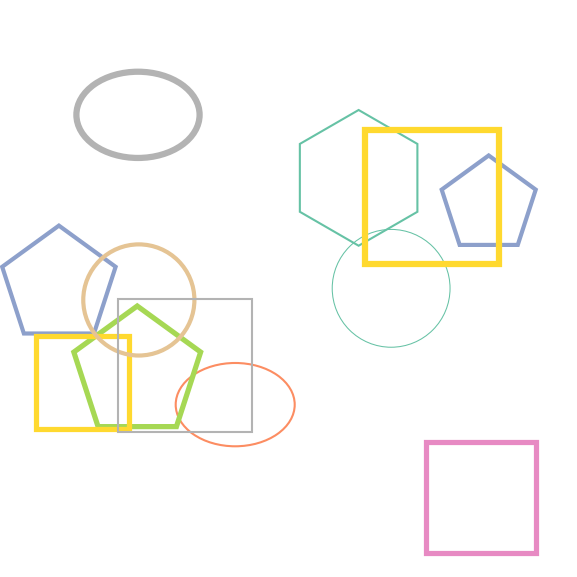[{"shape": "circle", "thickness": 0.5, "radius": 0.51, "center": [0.677, 0.5]}, {"shape": "hexagon", "thickness": 1, "radius": 0.59, "center": [0.621, 0.691]}, {"shape": "oval", "thickness": 1, "radius": 0.52, "center": [0.407, 0.298]}, {"shape": "pentagon", "thickness": 2, "radius": 0.43, "center": [0.846, 0.644]}, {"shape": "pentagon", "thickness": 2, "radius": 0.52, "center": [0.102, 0.505]}, {"shape": "square", "thickness": 2.5, "radius": 0.48, "center": [0.833, 0.138]}, {"shape": "pentagon", "thickness": 2.5, "radius": 0.58, "center": [0.238, 0.354]}, {"shape": "square", "thickness": 2.5, "radius": 0.4, "center": [0.143, 0.337]}, {"shape": "square", "thickness": 3, "radius": 0.58, "center": [0.748, 0.658]}, {"shape": "circle", "thickness": 2, "radius": 0.48, "center": [0.24, 0.48]}, {"shape": "oval", "thickness": 3, "radius": 0.53, "center": [0.239, 0.8]}, {"shape": "square", "thickness": 1, "radius": 0.58, "center": [0.32, 0.367]}]